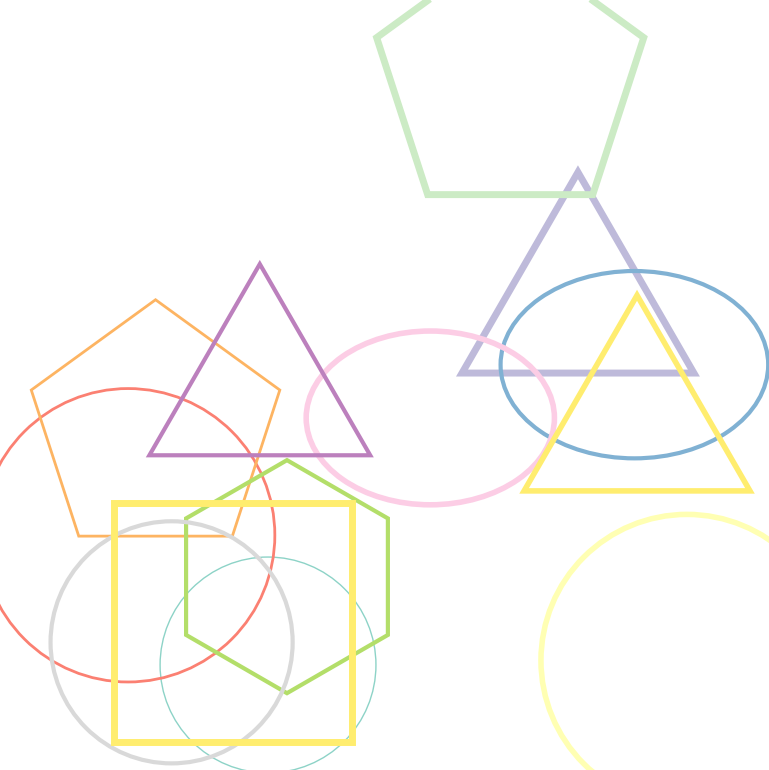[{"shape": "circle", "thickness": 0.5, "radius": 0.7, "center": [0.348, 0.136]}, {"shape": "circle", "thickness": 2, "radius": 0.95, "center": [0.892, 0.142]}, {"shape": "triangle", "thickness": 2.5, "radius": 0.87, "center": [0.751, 0.602]}, {"shape": "circle", "thickness": 1, "radius": 0.95, "center": [0.166, 0.305]}, {"shape": "oval", "thickness": 1.5, "radius": 0.87, "center": [0.824, 0.526]}, {"shape": "pentagon", "thickness": 1, "radius": 0.85, "center": [0.202, 0.441]}, {"shape": "hexagon", "thickness": 1.5, "radius": 0.76, "center": [0.373, 0.251]}, {"shape": "oval", "thickness": 2, "radius": 0.81, "center": [0.559, 0.457]}, {"shape": "circle", "thickness": 1.5, "radius": 0.79, "center": [0.223, 0.166]}, {"shape": "triangle", "thickness": 1.5, "radius": 0.83, "center": [0.337, 0.492]}, {"shape": "pentagon", "thickness": 2.5, "radius": 0.91, "center": [0.663, 0.895]}, {"shape": "square", "thickness": 2.5, "radius": 0.77, "center": [0.303, 0.192]}, {"shape": "triangle", "thickness": 2, "radius": 0.85, "center": [0.827, 0.447]}]